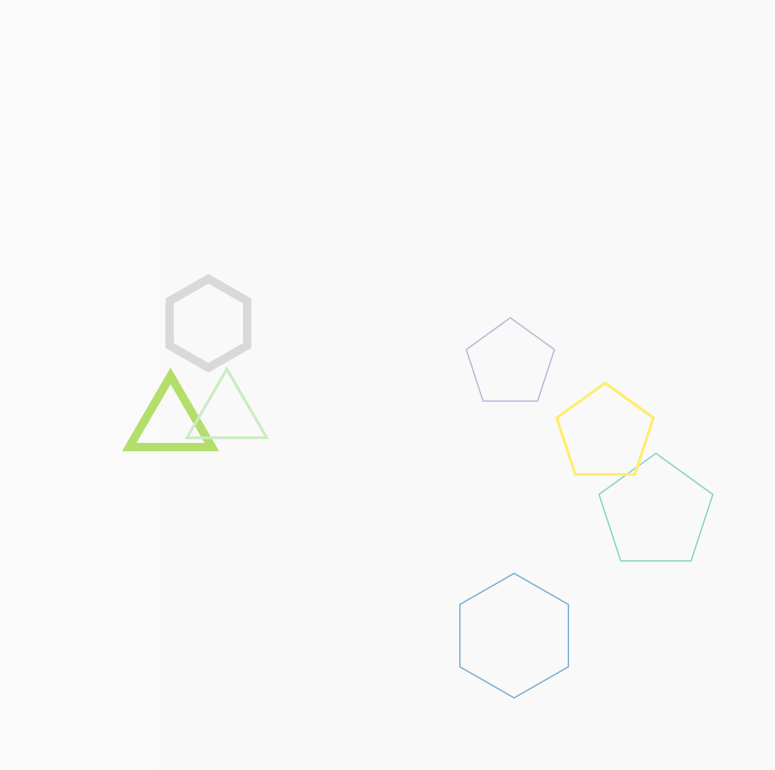[{"shape": "pentagon", "thickness": 0.5, "radius": 0.39, "center": [0.846, 0.334]}, {"shape": "pentagon", "thickness": 0.5, "radius": 0.3, "center": [0.659, 0.528]}, {"shape": "hexagon", "thickness": 0.5, "radius": 0.4, "center": [0.663, 0.175]}, {"shape": "triangle", "thickness": 3, "radius": 0.31, "center": [0.22, 0.45]}, {"shape": "hexagon", "thickness": 3, "radius": 0.29, "center": [0.269, 0.58]}, {"shape": "triangle", "thickness": 1, "radius": 0.3, "center": [0.293, 0.461]}, {"shape": "pentagon", "thickness": 1, "radius": 0.33, "center": [0.781, 0.437]}]